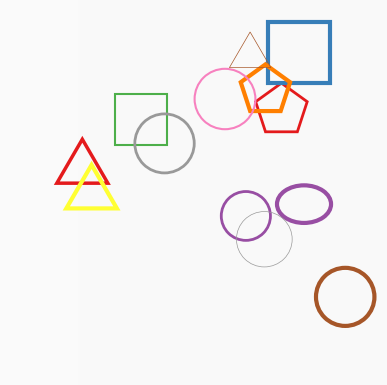[{"shape": "pentagon", "thickness": 2, "radius": 0.35, "center": [0.726, 0.714]}, {"shape": "triangle", "thickness": 2.5, "radius": 0.38, "center": [0.212, 0.562]}, {"shape": "square", "thickness": 3, "radius": 0.4, "center": [0.772, 0.864]}, {"shape": "square", "thickness": 1.5, "radius": 0.33, "center": [0.363, 0.689]}, {"shape": "circle", "thickness": 2, "radius": 0.32, "center": [0.634, 0.439]}, {"shape": "oval", "thickness": 3, "radius": 0.35, "center": [0.785, 0.47]}, {"shape": "pentagon", "thickness": 3, "radius": 0.33, "center": [0.685, 0.766]}, {"shape": "triangle", "thickness": 3, "radius": 0.38, "center": [0.236, 0.496]}, {"shape": "circle", "thickness": 3, "radius": 0.38, "center": [0.891, 0.229]}, {"shape": "triangle", "thickness": 0.5, "radius": 0.31, "center": [0.645, 0.855]}, {"shape": "circle", "thickness": 1.5, "radius": 0.39, "center": [0.581, 0.743]}, {"shape": "circle", "thickness": 0.5, "radius": 0.36, "center": [0.682, 0.379]}, {"shape": "circle", "thickness": 2, "radius": 0.38, "center": [0.425, 0.628]}]